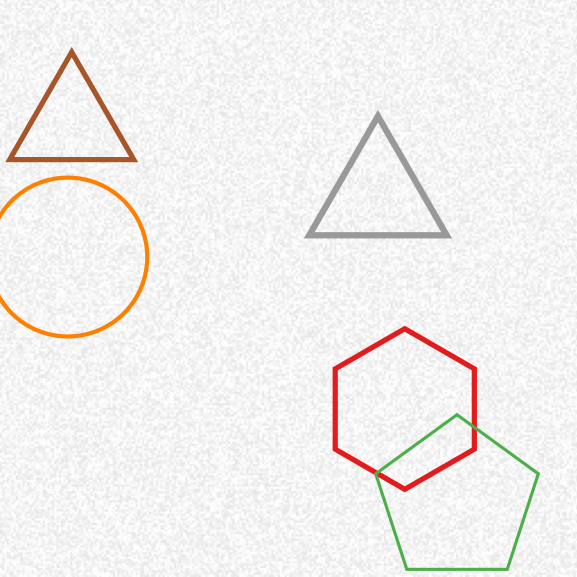[{"shape": "hexagon", "thickness": 2.5, "radius": 0.7, "center": [0.701, 0.291]}, {"shape": "pentagon", "thickness": 1.5, "radius": 0.74, "center": [0.791, 0.133]}, {"shape": "circle", "thickness": 2, "radius": 0.69, "center": [0.117, 0.554]}, {"shape": "triangle", "thickness": 2.5, "radius": 0.62, "center": [0.124, 0.785]}, {"shape": "triangle", "thickness": 3, "radius": 0.69, "center": [0.654, 0.66]}]